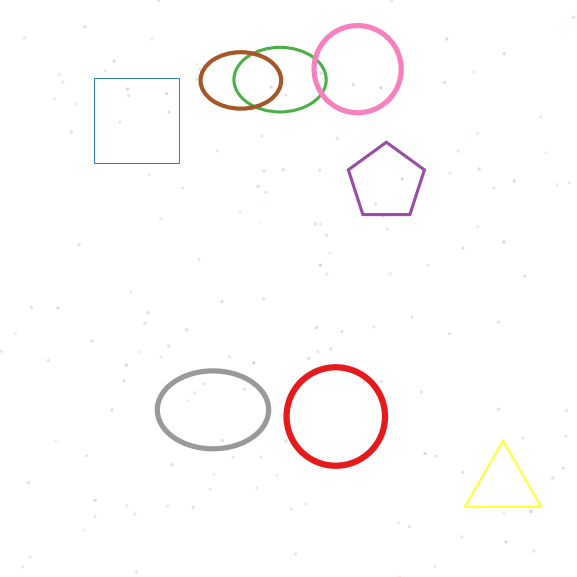[{"shape": "circle", "thickness": 3, "radius": 0.43, "center": [0.581, 0.278]}, {"shape": "square", "thickness": 0.5, "radius": 0.37, "center": [0.236, 0.79]}, {"shape": "oval", "thickness": 1.5, "radius": 0.4, "center": [0.485, 0.861]}, {"shape": "pentagon", "thickness": 1.5, "radius": 0.35, "center": [0.669, 0.684]}, {"shape": "triangle", "thickness": 1, "radius": 0.38, "center": [0.871, 0.16]}, {"shape": "oval", "thickness": 2, "radius": 0.35, "center": [0.417, 0.86]}, {"shape": "circle", "thickness": 2.5, "radius": 0.38, "center": [0.619, 0.879]}, {"shape": "oval", "thickness": 2.5, "radius": 0.48, "center": [0.369, 0.289]}]